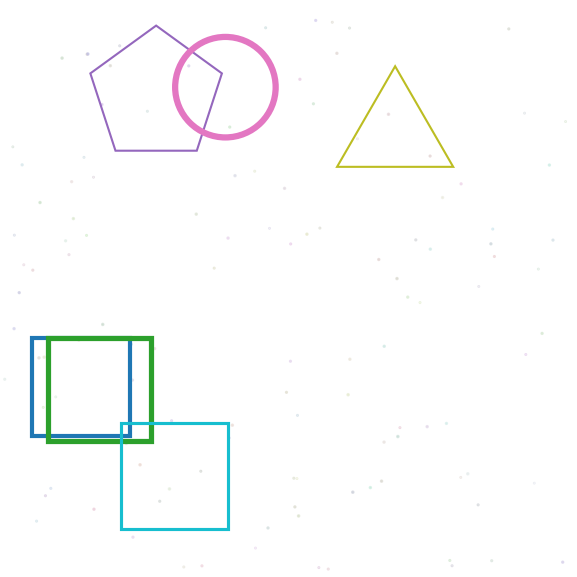[{"shape": "square", "thickness": 2, "radius": 0.43, "center": [0.141, 0.329]}, {"shape": "square", "thickness": 2.5, "radius": 0.45, "center": [0.172, 0.324]}, {"shape": "pentagon", "thickness": 1, "radius": 0.6, "center": [0.27, 0.835]}, {"shape": "circle", "thickness": 3, "radius": 0.44, "center": [0.39, 0.848]}, {"shape": "triangle", "thickness": 1, "radius": 0.58, "center": [0.684, 0.768]}, {"shape": "square", "thickness": 1.5, "radius": 0.46, "center": [0.302, 0.175]}]